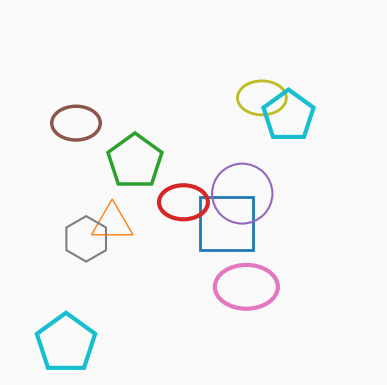[{"shape": "square", "thickness": 2, "radius": 0.34, "center": [0.585, 0.42]}, {"shape": "triangle", "thickness": 1, "radius": 0.31, "center": [0.29, 0.421]}, {"shape": "pentagon", "thickness": 2.5, "radius": 0.37, "center": [0.348, 0.581]}, {"shape": "oval", "thickness": 3, "radius": 0.32, "center": [0.473, 0.475]}, {"shape": "circle", "thickness": 1.5, "radius": 0.39, "center": [0.625, 0.497]}, {"shape": "oval", "thickness": 2.5, "radius": 0.31, "center": [0.196, 0.68]}, {"shape": "oval", "thickness": 3, "radius": 0.41, "center": [0.636, 0.255]}, {"shape": "hexagon", "thickness": 1.5, "radius": 0.3, "center": [0.222, 0.38]}, {"shape": "oval", "thickness": 2, "radius": 0.32, "center": [0.676, 0.746]}, {"shape": "pentagon", "thickness": 3, "radius": 0.34, "center": [0.745, 0.699]}, {"shape": "pentagon", "thickness": 3, "radius": 0.4, "center": [0.17, 0.108]}]